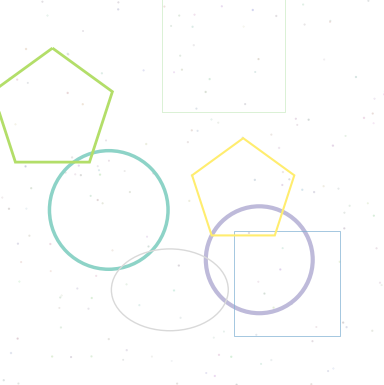[{"shape": "circle", "thickness": 2.5, "radius": 0.77, "center": [0.282, 0.455]}, {"shape": "circle", "thickness": 3, "radius": 0.69, "center": [0.673, 0.325]}, {"shape": "square", "thickness": 0.5, "radius": 0.68, "center": [0.745, 0.264]}, {"shape": "pentagon", "thickness": 2, "radius": 0.82, "center": [0.136, 0.711]}, {"shape": "oval", "thickness": 1, "radius": 0.76, "center": [0.441, 0.247]}, {"shape": "square", "thickness": 0.5, "radius": 0.79, "center": [0.58, 0.868]}, {"shape": "pentagon", "thickness": 1.5, "radius": 0.7, "center": [0.632, 0.501]}]